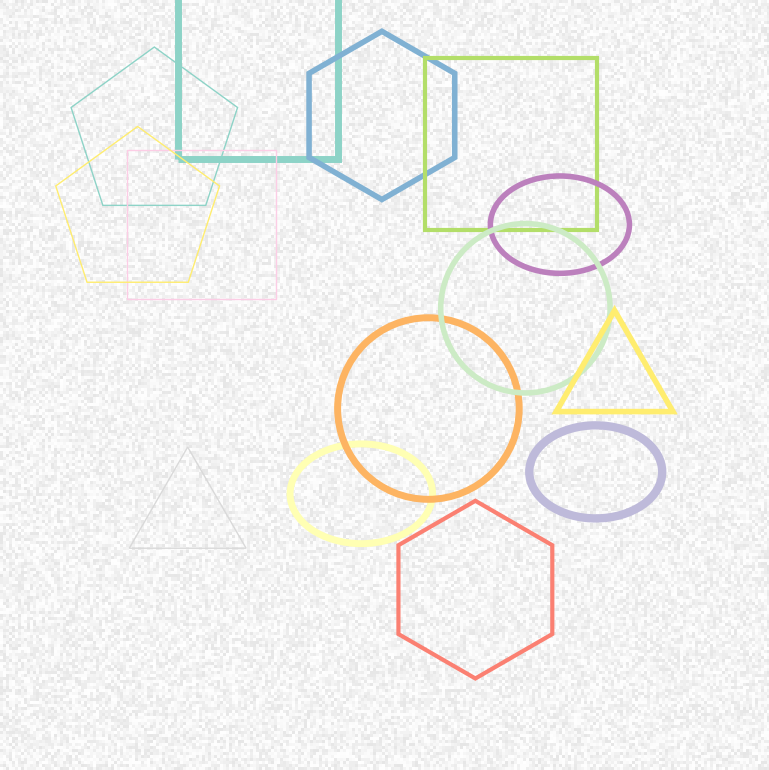[{"shape": "square", "thickness": 2.5, "radius": 0.52, "center": [0.335, 0.898]}, {"shape": "pentagon", "thickness": 0.5, "radius": 0.57, "center": [0.2, 0.825]}, {"shape": "oval", "thickness": 2.5, "radius": 0.46, "center": [0.469, 0.359]}, {"shape": "oval", "thickness": 3, "radius": 0.43, "center": [0.774, 0.387]}, {"shape": "hexagon", "thickness": 1.5, "radius": 0.58, "center": [0.617, 0.234]}, {"shape": "hexagon", "thickness": 2, "radius": 0.55, "center": [0.496, 0.85]}, {"shape": "circle", "thickness": 2.5, "radius": 0.59, "center": [0.556, 0.469]}, {"shape": "square", "thickness": 1.5, "radius": 0.56, "center": [0.663, 0.813]}, {"shape": "square", "thickness": 0.5, "radius": 0.48, "center": [0.262, 0.708]}, {"shape": "triangle", "thickness": 0.5, "radius": 0.44, "center": [0.244, 0.332]}, {"shape": "oval", "thickness": 2, "radius": 0.45, "center": [0.727, 0.708]}, {"shape": "circle", "thickness": 2, "radius": 0.55, "center": [0.682, 0.6]}, {"shape": "pentagon", "thickness": 0.5, "radius": 0.56, "center": [0.179, 0.724]}, {"shape": "triangle", "thickness": 2, "radius": 0.44, "center": [0.798, 0.509]}]